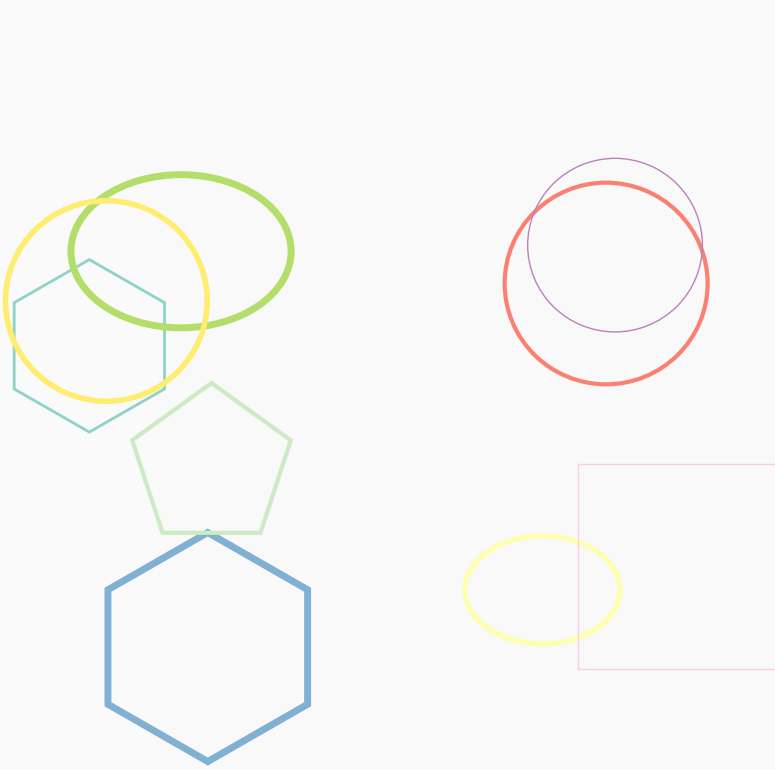[{"shape": "hexagon", "thickness": 1, "radius": 0.56, "center": [0.115, 0.551]}, {"shape": "oval", "thickness": 2, "radius": 0.5, "center": [0.7, 0.234]}, {"shape": "circle", "thickness": 1.5, "radius": 0.65, "center": [0.782, 0.632]}, {"shape": "hexagon", "thickness": 2.5, "radius": 0.74, "center": [0.268, 0.16]}, {"shape": "oval", "thickness": 2.5, "radius": 0.71, "center": [0.234, 0.674]}, {"shape": "square", "thickness": 0.5, "radius": 0.67, "center": [0.879, 0.265]}, {"shape": "circle", "thickness": 0.5, "radius": 0.56, "center": [0.794, 0.682]}, {"shape": "pentagon", "thickness": 1.5, "radius": 0.54, "center": [0.273, 0.395]}, {"shape": "circle", "thickness": 2, "radius": 0.65, "center": [0.137, 0.609]}]